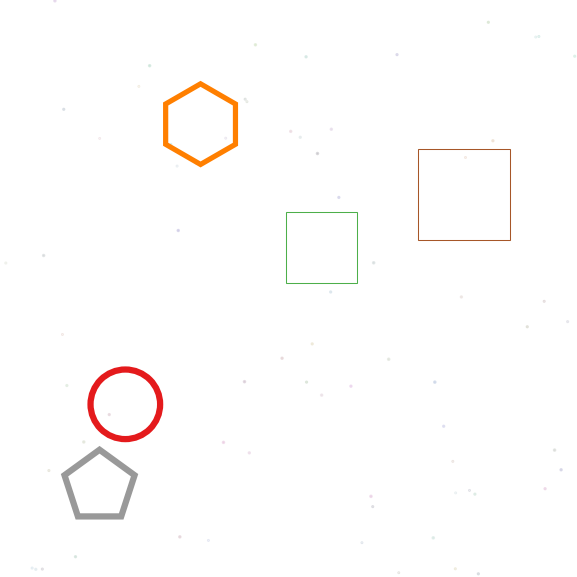[{"shape": "circle", "thickness": 3, "radius": 0.3, "center": [0.217, 0.299]}, {"shape": "square", "thickness": 0.5, "radius": 0.3, "center": [0.557, 0.57]}, {"shape": "hexagon", "thickness": 2.5, "radius": 0.35, "center": [0.347, 0.784]}, {"shape": "square", "thickness": 0.5, "radius": 0.4, "center": [0.804, 0.662]}, {"shape": "pentagon", "thickness": 3, "radius": 0.32, "center": [0.172, 0.157]}]